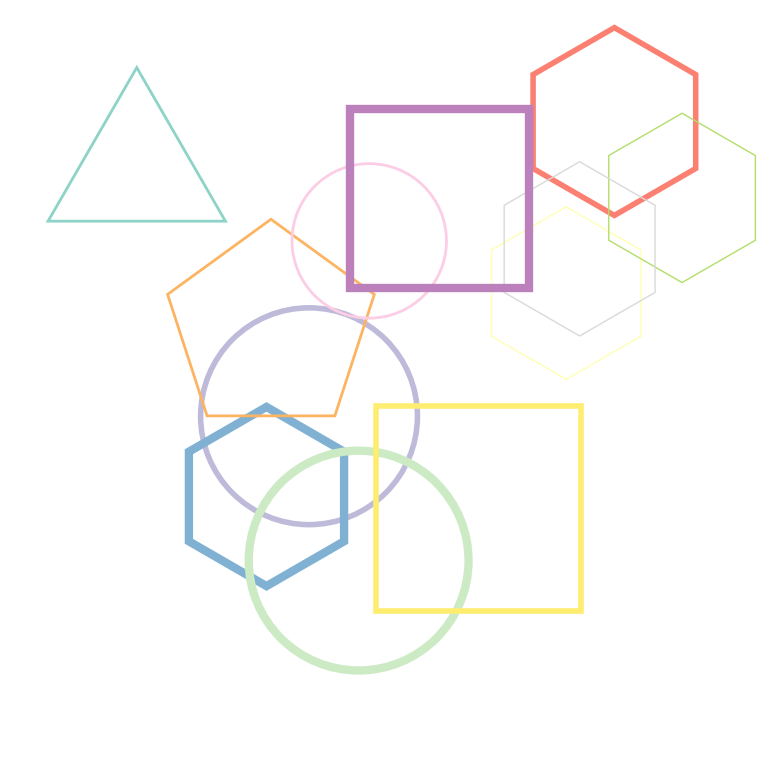[{"shape": "triangle", "thickness": 1, "radius": 0.66, "center": [0.178, 0.779]}, {"shape": "hexagon", "thickness": 0.5, "radius": 0.56, "center": [0.735, 0.619]}, {"shape": "circle", "thickness": 2, "radius": 0.7, "center": [0.401, 0.459]}, {"shape": "hexagon", "thickness": 2, "radius": 0.61, "center": [0.798, 0.842]}, {"shape": "hexagon", "thickness": 3, "radius": 0.58, "center": [0.346, 0.355]}, {"shape": "pentagon", "thickness": 1, "radius": 0.71, "center": [0.352, 0.574]}, {"shape": "hexagon", "thickness": 0.5, "radius": 0.55, "center": [0.886, 0.743]}, {"shape": "circle", "thickness": 1, "radius": 0.5, "center": [0.48, 0.687]}, {"shape": "hexagon", "thickness": 0.5, "radius": 0.57, "center": [0.753, 0.677]}, {"shape": "square", "thickness": 3, "radius": 0.58, "center": [0.57, 0.743]}, {"shape": "circle", "thickness": 3, "radius": 0.71, "center": [0.466, 0.272]}, {"shape": "square", "thickness": 2, "radius": 0.67, "center": [0.622, 0.34]}]